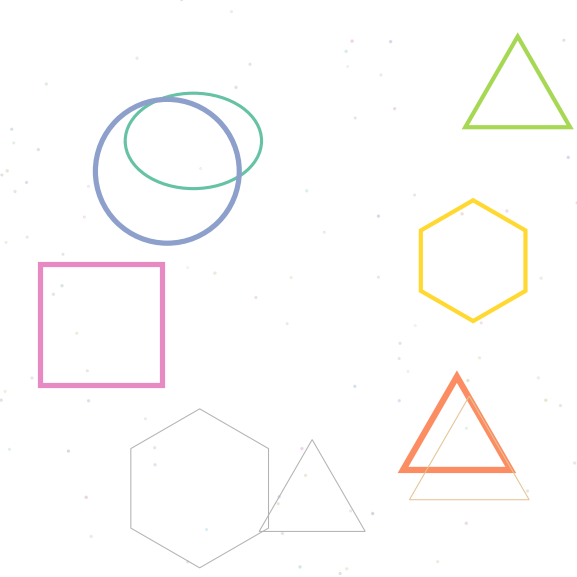[{"shape": "oval", "thickness": 1.5, "radius": 0.59, "center": [0.335, 0.755]}, {"shape": "triangle", "thickness": 3, "radius": 0.54, "center": [0.791, 0.239]}, {"shape": "circle", "thickness": 2.5, "radius": 0.62, "center": [0.29, 0.703]}, {"shape": "square", "thickness": 2.5, "radius": 0.53, "center": [0.175, 0.437]}, {"shape": "triangle", "thickness": 2, "radius": 0.52, "center": [0.896, 0.831]}, {"shape": "hexagon", "thickness": 2, "radius": 0.52, "center": [0.819, 0.548]}, {"shape": "triangle", "thickness": 0.5, "radius": 0.6, "center": [0.813, 0.194]}, {"shape": "hexagon", "thickness": 0.5, "radius": 0.69, "center": [0.346, 0.154]}, {"shape": "triangle", "thickness": 0.5, "radius": 0.53, "center": [0.541, 0.132]}]